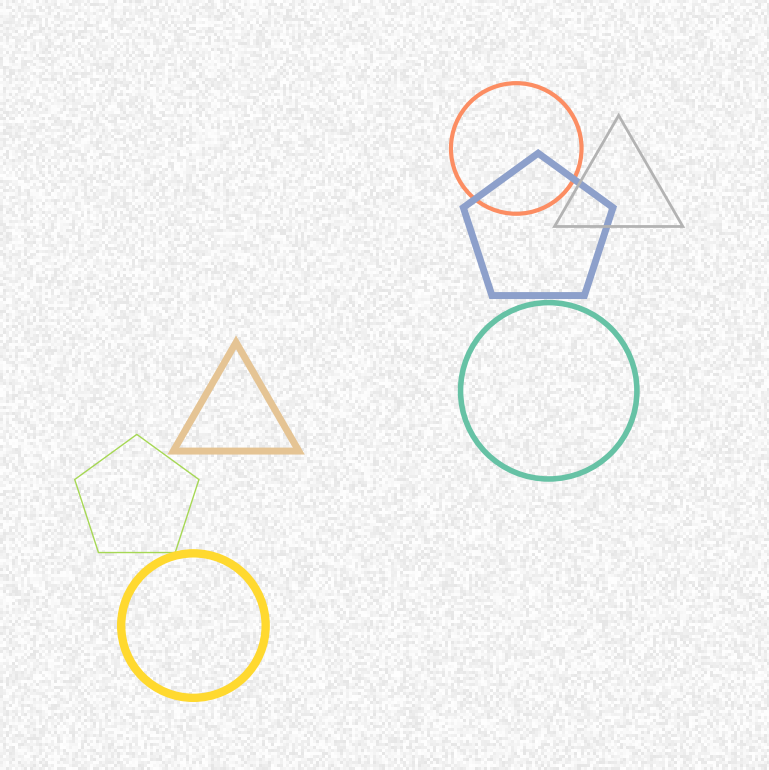[{"shape": "circle", "thickness": 2, "radius": 0.57, "center": [0.713, 0.492]}, {"shape": "circle", "thickness": 1.5, "radius": 0.42, "center": [0.67, 0.807]}, {"shape": "pentagon", "thickness": 2.5, "radius": 0.51, "center": [0.699, 0.699]}, {"shape": "pentagon", "thickness": 0.5, "radius": 0.42, "center": [0.178, 0.351]}, {"shape": "circle", "thickness": 3, "radius": 0.47, "center": [0.251, 0.188]}, {"shape": "triangle", "thickness": 2.5, "radius": 0.47, "center": [0.307, 0.461]}, {"shape": "triangle", "thickness": 1, "radius": 0.48, "center": [0.803, 0.754]}]